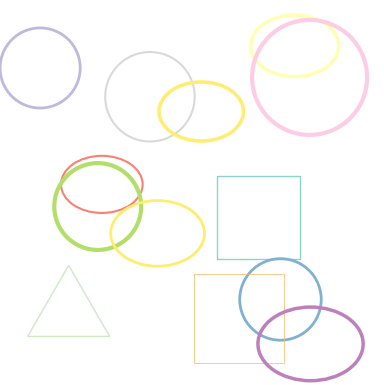[{"shape": "square", "thickness": 1, "radius": 0.54, "center": [0.672, 0.435]}, {"shape": "oval", "thickness": 2.5, "radius": 0.57, "center": [0.766, 0.881]}, {"shape": "circle", "thickness": 2, "radius": 0.52, "center": [0.104, 0.823]}, {"shape": "oval", "thickness": 1.5, "radius": 0.53, "center": [0.264, 0.521]}, {"shape": "circle", "thickness": 2, "radius": 0.53, "center": [0.728, 0.222]}, {"shape": "square", "thickness": 0.5, "radius": 0.58, "center": [0.621, 0.173]}, {"shape": "circle", "thickness": 3, "radius": 0.56, "center": [0.254, 0.464]}, {"shape": "circle", "thickness": 3, "radius": 0.75, "center": [0.804, 0.799]}, {"shape": "circle", "thickness": 1.5, "radius": 0.58, "center": [0.389, 0.749]}, {"shape": "oval", "thickness": 2.5, "radius": 0.68, "center": [0.807, 0.107]}, {"shape": "triangle", "thickness": 1, "radius": 0.62, "center": [0.178, 0.188]}, {"shape": "oval", "thickness": 2.5, "radius": 0.55, "center": [0.523, 0.71]}, {"shape": "oval", "thickness": 2, "radius": 0.61, "center": [0.409, 0.394]}]